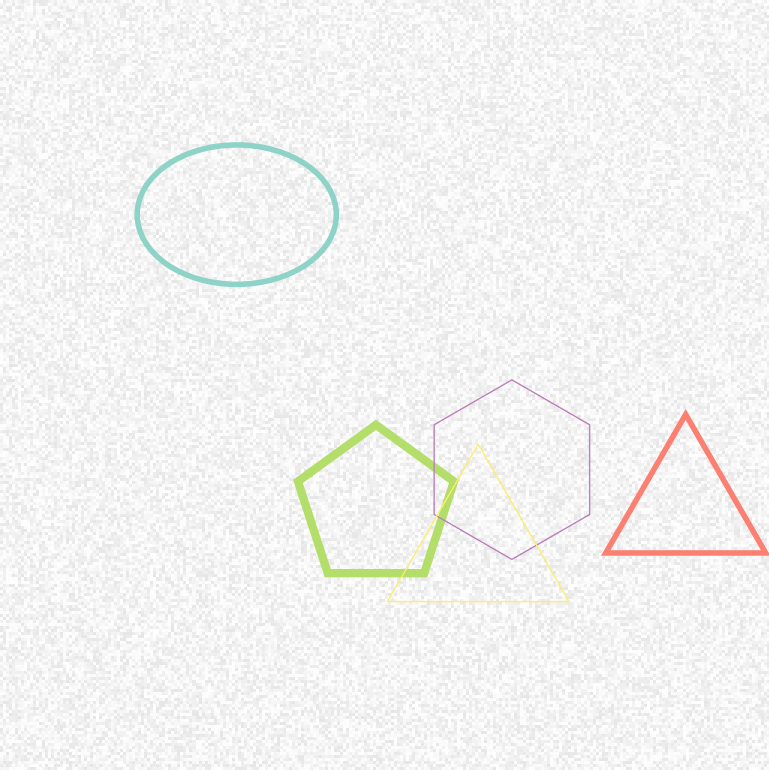[{"shape": "oval", "thickness": 2, "radius": 0.65, "center": [0.307, 0.721]}, {"shape": "triangle", "thickness": 2, "radius": 0.6, "center": [0.891, 0.342]}, {"shape": "pentagon", "thickness": 3, "radius": 0.53, "center": [0.488, 0.342]}, {"shape": "hexagon", "thickness": 0.5, "radius": 0.58, "center": [0.665, 0.39]}, {"shape": "triangle", "thickness": 0.5, "radius": 0.68, "center": [0.621, 0.287]}]